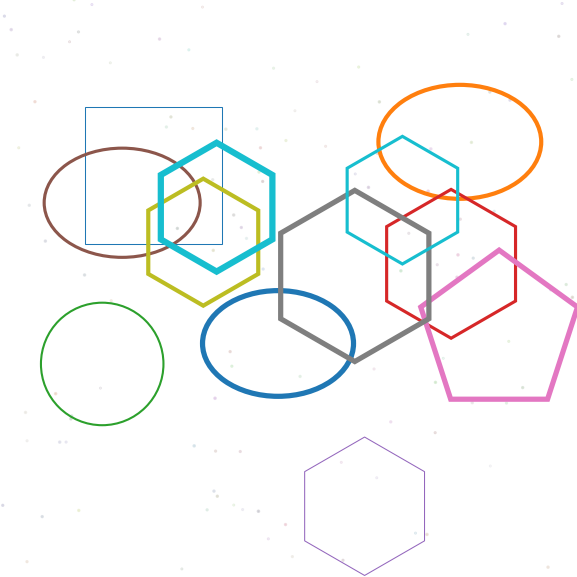[{"shape": "square", "thickness": 0.5, "radius": 0.59, "center": [0.265, 0.695]}, {"shape": "oval", "thickness": 2.5, "radius": 0.65, "center": [0.481, 0.404]}, {"shape": "oval", "thickness": 2, "radius": 0.7, "center": [0.796, 0.754]}, {"shape": "circle", "thickness": 1, "radius": 0.53, "center": [0.177, 0.369]}, {"shape": "hexagon", "thickness": 1.5, "radius": 0.64, "center": [0.781, 0.542]}, {"shape": "hexagon", "thickness": 0.5, "radius": 0.6, "center": [0.631, 0.122]}, {"shape": "oval", "thickness": 1.5, "radius": 0.68, "center": [0.212, 0.648]}, {"shape": "pentagon", "thickness": 2.5, "radius": 0.71, "center": [0.864, 0.423]}, {"shape": "hexagon", "thickness": 2.5, "radius": 0.74, "center": [0.614, 0.521]}, {"shape": "hexagon", "thickness": 2, "radius": 0.55, "center": [0.352, 0.58]}, {"shape": "hexagon", "thickness": 3, "radius": 0.56, "center": [0.375, 0.64]}, {"shape": "hexagon", "thickness": 1.5, "radius": 0.55, "center": [0.697, 0.653]}]